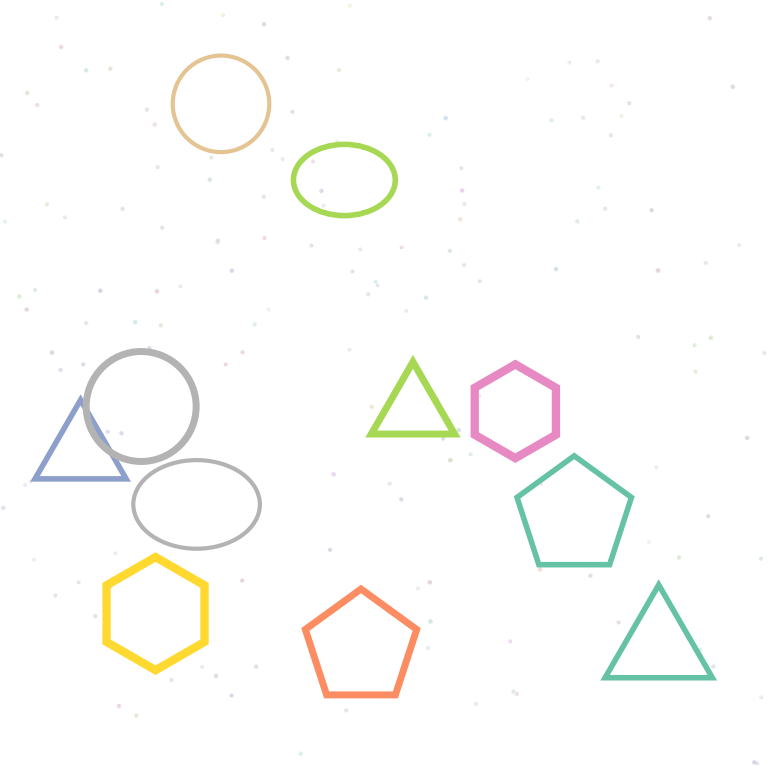[{"shape": "triangle", "thickness": 2, "radius": 0.4, "center": [0.855, 0.16]}, {"shape": "pentagon", "thickness": 2, "radius": 0.39, "center": [0.746, 0.33]}, {"shape": "pentagon", "thickness": 2.5, "radius": 0.38, "center": [0.469, 0.159]}, {"shape": "triangle", "thickness": 2, "radius": 0.34, "center": [0.105, 0.412]}, {"shape": "hexagon", "thickness": 3, "radius": 0.3, "center": [0.669, 0.466]}, {"shape": "oval", "thickness": 2, "radius": 0.33, "center": [0.447, 0.766]}, {"shape": "triangle", "thickness": 2.5, "radius": 0.31, "center": [0.536, 0.468]}, {"shape": "hexagon", "thickness": 3, "radius": 0.37, "center": [0.202, 0.203]}, {"shape": "circle", "thickness": 1.5, "radius": 0.31, "center": [0.287, 0.865]}, {"shape": "oval", "thickness": 1.5, "radius": 0.41, "center": [0.255, 0.345]}, {"shape": "circle", "thickness": 2.5, "radius": 0.36, "center": [0.183, 0.472]}]